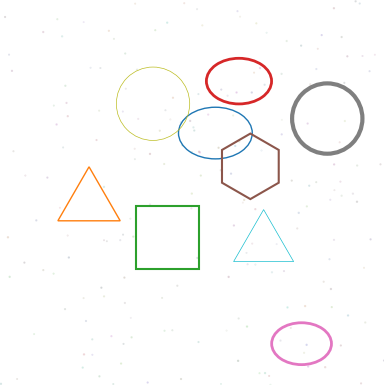[{"shape": "oval", "thickness": 1, "radius": 0.48, "center": [0.559, 0.654]}, {"shape": "triangle", "thickness": 1, "radius": 0.47, "center": [0.231, 0.473]}, {"shape": "square", "thickness": 1.5, "radius": 0.4, "center": [0.435, 0.383]}, {"shape": "oval", "thickness": 2, "radius": 0.42, "center": [0.621, 0.789]}, {"shape": "hexagon", "thickness": 1.5, "radius": 0.43, "center": [0.65, 0.568]}, {"shape": "oval", "thickness": 2, "radius": 0.39, "center": [0.783, 0.107]}, {"shape": "circle", "thickness": 3, "radius": 0.46, "center": [0.85, 0.692]}, {"shape": "circle", "thickness": 0.5, "radius": 0.48, "center": [0.397, 0.731]}, {"shape": "triangle", "thickness": 0.5, "radius": 0.45, "center": [0.685, 0.366]}]